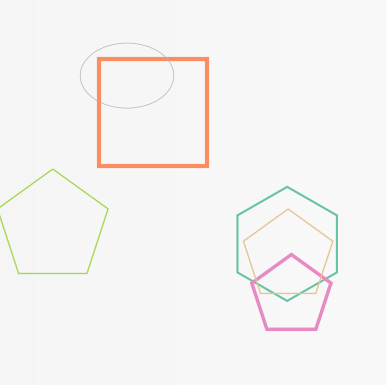[{"shape": "hexagon", "thickness": 1.5, "radius": 0.74, "center": [0.741, 0.367]}, {"shape": "square", "thickness": 3, "radius": 0.69, "center": [0.395, 0.708]}, {"shape": "pentagon", "thickness": 2.5, "radius": 0.54, "center": [0.752, 0.231]}, {"shape": "pentagon", "thickness": 1, "radius": 0.75, "center": [0.136, 0.411]}, {"shape": "pentagon", "thickness": 1, "radius": 0.61, "center": [0.744, 0.336]}, {"shape": "oval", "thickness": 0.5, "radius": 0.6, "center": [0.328, 0.804]}]